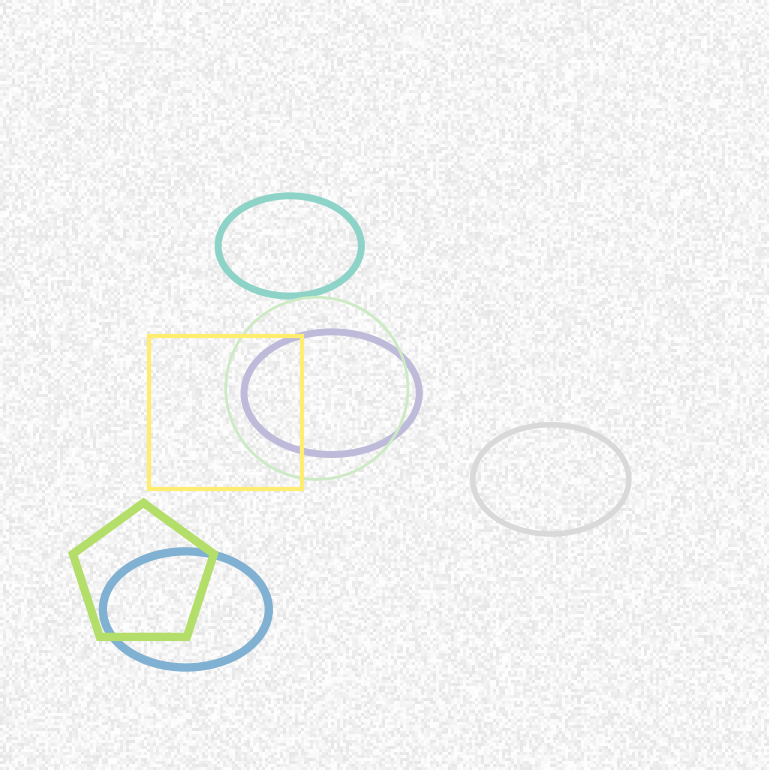[{"shape": "oval", "thickness": 2.5, "radius": 0.47, "center": [0.376, 0.681]}, {"shape": "oval", "thickness": 2.5, "radius": 0.57, "center": [0.431, 0.489]}, {"shape": "oval", "thickness": 3, "radius": 0.54, "center": [0.241, 0.209]}, {"shape": "pentagon", "thickness": 3, "radius": 0.48, "center": [0.186, 0.251]}, {"shape": "oval", "thickness": 2, "radius": 0.51, "center": [0.715, 0.377]}, {"shape": "circle", "thickness": 1, "radius": 0.59, "center": [0.411, 0.496]}, {"shape": "square", "thickness": 1.5, "radius": 0.5, "center": [0.293, 0.464]}]